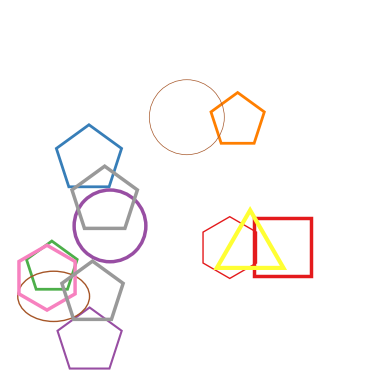[{"shape": "hexagon", "thickness": 1, "radius": 0.4, "center": [0.597, 0.357]}, {"shape": "square", "thickness": 2.5, "radius": 0.37, "center": [0.734, 0.358]}, {"shape": "pentagon", "thickness": 2, "radius": 0.45, "center": [0.231, 0.587]}, {"shape": "pentagon", "thickness": 2, "radius": 0.35, "center": [0.135, 0.305]}, {"shape": "circle", "thickness": 2.5, "radius": 0.47, "center": [0.286, 0.413]}, {"shape": "pentagon", "thickness": 1.5, "radius": 0.44, "center": [0.233, 0.114]}, {"shape": "pentagon", "thickness": 2, "radius": 0.36, "center": [0.617, 0.687]}, {"shape": "triangle", "thickness": 3, "radius": 0.5, "center": [0.65, 0.354]}, {"shape": "oval", "thickness": 1, "radius": 0.47, "center": [0.139, 0.23]}, {"shape": "circle", "thickness": 0.5, "radius": 0.49, "center": [0.485, 0.696]}, {"shape": "hexagon", "thickness": 2.5, "radius": 0.42, "center": [0.122, 0.279]}, {"shape": "pentagon", "thickness": 2.5, "radius": 0.42, "center": [0.24, 0.238]}, {"shape": "pentagon", "thickness": 2.5, "radius": 0.45, "center": [0.272, 0.479]}]